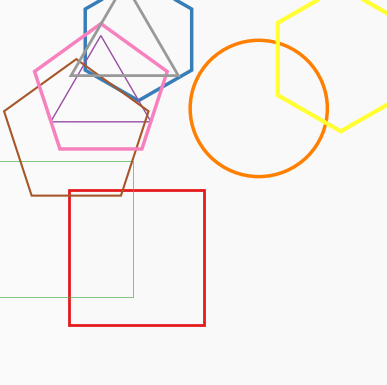[{"shape": "square", "thickness": 2, "radius": 0.87, "center": [0.352, 0.331]}, {"shape": "hexagon", "thickness": 2.5, "radius": 0.79, "center": [0.357, 0.897]}, {"shape": "square", "thickness": 0.5, "radius": 0.88, "center": [0.167, 0.405]}, {"shape": "triangle", "thickness": 1, "radius": 0.75, "center": [0.26, 0.758]}, {"shape": "circle", "thickness": 2.5, "radius": 0.89, "center": [0.668, 0.718]}, {"shape": "hexagon", "thickness": 3, "radius": 0.94, "center": [0.879, 0.847]}, {"shape": "pentagon", "thickness": 1.5, "radius": 0.98, "center": [0.197, 0.65]}, {"shape": "pentagon", "thickness": 2.5, "radius": 0.9, "center": [0.26, 0.759]}, {"shape": "triangle", "thickness": 2, "radius": 0.8, "center": [0.322, 0.884]}]